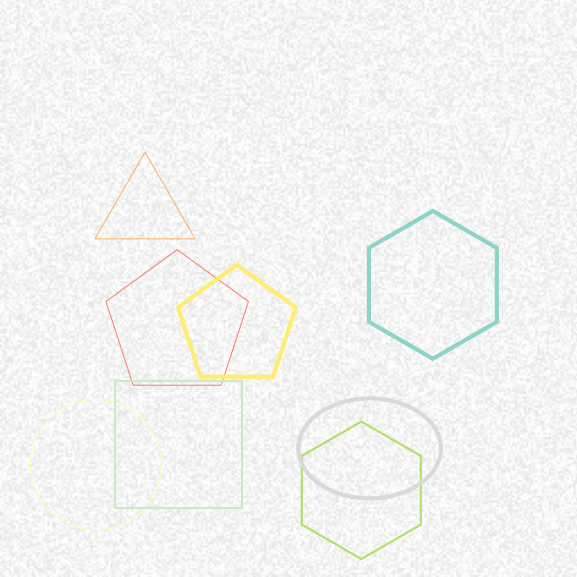[{"shape": "hexagon", "thickness": 2, "radius": 0.64, "center": [0.75, 0.506]}, {"shape": "circle", "thickness": 0.5, "radius": 0.57, "center": [0.166, 0.195]}, {"shape": "pentagon", "thickness": 0.5, "radius": 0.65, "center": [0.307, 0.437]}, {"shape": "triangle", "thickness": 0.5, "radius": 0.5, "center": [0.251, 0.636]}, {"shape": "hexagon", "thickness": 1, "radius": 0.59, "center": [0.626, 0.15]}, {"shape": "oval", "thickness": 2, "radius": 0.62, "center": [0.64, 0.223]}, {"shape": "square", "thickness": 1, "radius": 0.55, "center": [0.309, 0.229]}, {"shape": "pentagon", "thickness": 2, "radius": 0.54, "center": [0.41, 0.434]}]